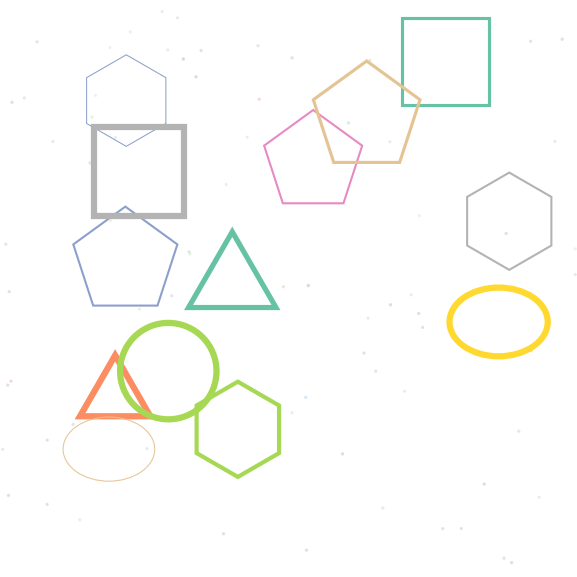[{"shape": "triangle", "thickness": 2.5, "radius": 0.44, "center": [0.402, 0.51]}, {"shape": "square", "thickness": 1.5, "radius": 0.37, "center": [0.772, 0.893]}, {"shape": "triangle", "thickness": 3, "radius": 0.35, "center": [0.199, 0.313]}, {"shape": "pentagon", "thickness": 1, "radius": 0.47, "center": [0.217, 0.547]}, {"shape": "hexagon", "thickness": 0.5, "radius": 0.4, "center": [0.219, 0.825]}, {"shape": "pentagon", "thickness": 1, "radius": 0.45, "center": [0.542, 0.719]}, {"shape": "circle", "thickness": 3, "radius": 0.42, "center": [0.291, 0.357]}, {"shape": "hexagon", "thickness": 2, "radius": 0.41, "center": [0.412, 0.256]}, {"shape": "oval", "thickness": 3, "radius": 0.43, "center": [0.863, 0.442]}, {"shape": "oval", "thickness": 0.5, "radius": 0.4, "center": [0.189, 0.221]}, {"shape": "pentagon", "thickness": 1.5, "radius": 0.49, "center": [0.635, 0.796]}, {"shape": "hexagon", "thickness": 1, "radius": 0.42, "center": [0.882, 0.616]}, {"shape": "square", "thickness": 3, "radius": 0.39, "center": [0.241, 0.702]}]